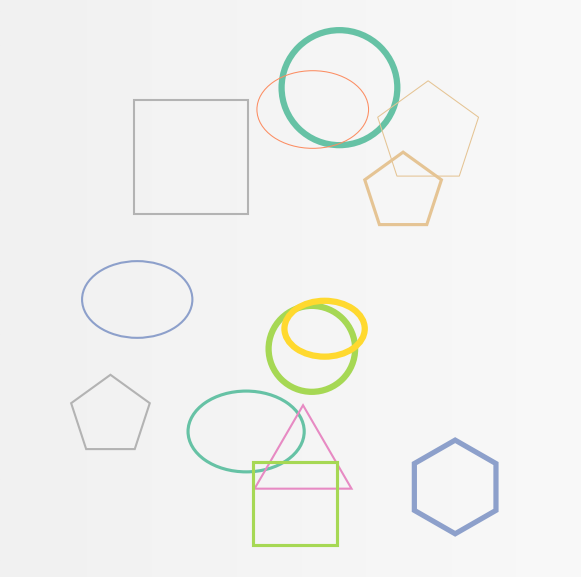[{"shape": "oval", "thickness": 1.5, "radius": 0.5, "center": [0.423, 0.252]}, {"shape": "circle", "thickness": 3, "radius": 0.5, "center": [0.584, 0.847]}, {"shape": "oval", "thickness": 0.5, "radius": 0.48, "center": [0.538, 0.809]}, {"shape": "hexagon", "thickness": 2.5, "radius": 0.41, "center": [0.783, 0.156]}, {"shape": "oval", "thickness": 1, "radius": 0.47, "center": [0.236, 0.481]}, {"shape": "triangle", "thickness": 1, "radius": 0.48, "center": [0.521, 0.201]}, {"shape": "square", "thickness": 1.5, "radius": 0.36, "center": [0.508, 0.127]}, {"shape": "circle", "thickness": 3, "radius": 0.37, "center": [0.537, 0.395]}, {"shape": "oval", "thickness": 3, "radius": 0.35, "center": [0.558, 0.43]}, {"shape": "pentagon", "thickness": 1.5, "radius": 0.35, "center": [0.693, 0.666]}, {"shape": "pentagon", "thickness": 0.5, "radius": 0.46, "center": [0.737, 0.768]}, {"shape": "pentagon", "thickness": 1, "radius": 0.36, "center": [0.19, 0.279]}, {"shape": "square", "thickness": 1, "radius": 0.49, "center": [0.328, 0.727]}]